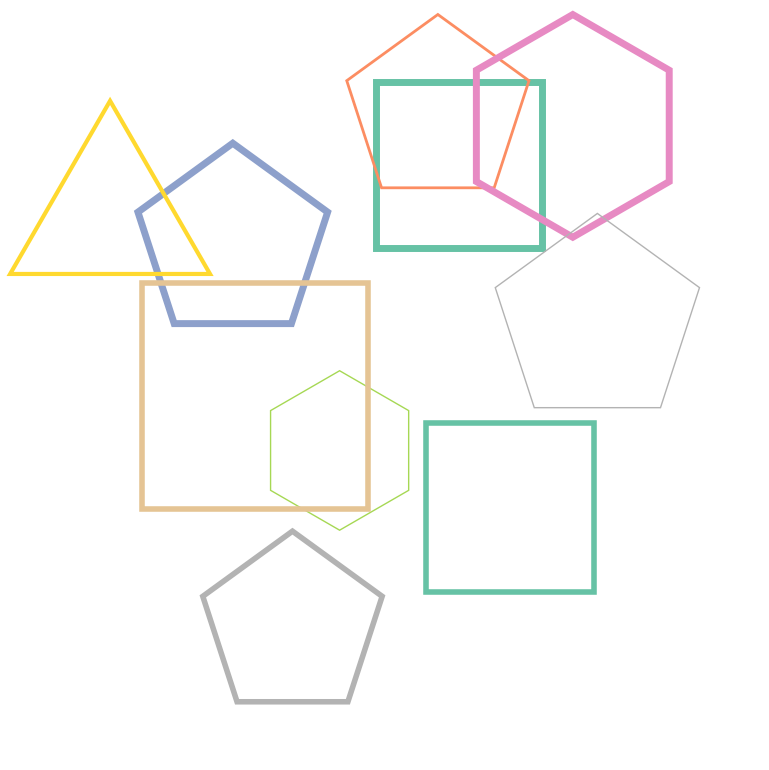[{"shape": "square", "thickness": 2.5, "radius": 0.54, "center": [0.596, 0.785]}, {"shape": "square", "thickness": 2, "radius": 0.55, "center": [0.663, 0.341]}, {"shape": "pentagon", "thickness": 1, "radius": 0.62, "center": [0.569, 0.857]}, {"shape": "pentagon", "thickness": 2.5, "radius": 0.65, "center": [0.302, 0.684]}, {"shape": "hexagon", "thickness": 2.5, "radius": 0.72, "center": [0.744, 0.837]}, {"shape": "hexagon", "thickness": 0.5, "radius": 0.52, "center": [0.441, 0.415]}, {"shape": "triangle", "thickness": 1.5, "radius": 0.75, "center": [0.143, 0.719]}, {"shape": "square", "thickness": 2, "radius": 0.74, "center": [0.331, 0.486]}, {"shape": "pentagon", "thickness": 2, "radius": 0.61, "center": [0.38, 0.188]}, {"shape": "pentagon", "thickness": 0.5, "radius": 0.7, "center": [0.776, 0.583]}]